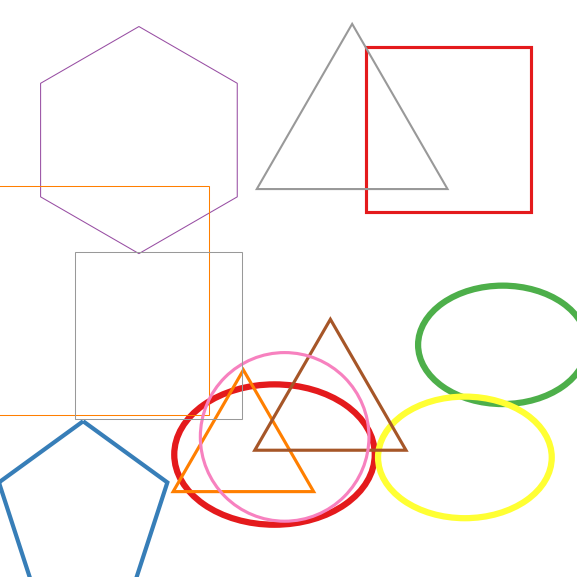[{"shape": "oval", "thickness": 3, "radius": 0.87, "center": [0.475, 0.212]}, {"shape": "square", "thickness": 1.5, "radius": 0.72, "center": [0.776, 0.775]}, {"shape": "pentagon", "thickness": 2, "radius": 0.77, "center": [0.144, 0.116]}, {"shape": "oval", "thickness": 3, "radius": 0.73, "center": [0.87, 0.402]}, {"shape": "hexagon", "thickness": 0.5, "radius": 0.98, "center": [0.241, 0.757]}, {"shape": "square", "thickness": 0.5, "radius": 0.99, "center": [0.163, 0.479]}, {"shape": "triangle", "thickness": 1.5, "radius": 0.7, "center": [0.421, 0.218]}, {"shape": "oval", "thickness": 3, "radius": 0.75, "center": [0.805, 0.207]}, {"shape": "triangle", "thickness": 1.5, "radius": 0.76, "center": [0.572, 0.295]}, {"shape": "circle", "thickness": 1.5, "radius": 0.73, "center": [0.493, 0.243]}, {"shape": "square", "thickness": 0.5, "radius": 0.72, "center": [0.275, 0.418]}, {"shape": "triangle", "thickness": 1, "radius": 0.95, "center": [0.61, 0.767]}]